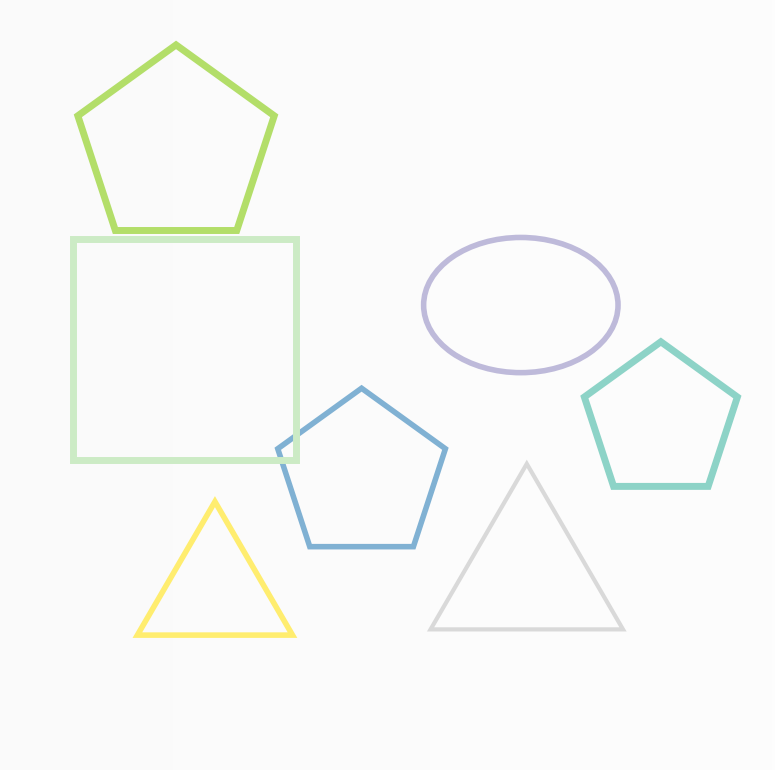[{"shape": "pentagon", "thickness": 2.5, "radius": 0.52, "center": [0.853, 0.452]}, {"shape": "oval", "thickness": 2, "radius": 0.63, "center": [0.672, 0.604]}, {"shape": "pentagon", "thickness": 2, "radius": 0.57, "center": [0.467, 0.382]}, {"shape": "pentagon", "thickness": 2.5, "radius": 0.67, "center": [0.227, 0.808]}, {"shape": "triangle", "thickness": 1.5, "radius": 0.72, "center": [0.68, 0.254]}, {"shape": "square", "thickness": 2.5, "radius": 0.72, "center": [0.238, 0.546]}, {"shape": "triangle", "thickness": 2, "radius": 0.58, "center": [0.277, 0.233]}]